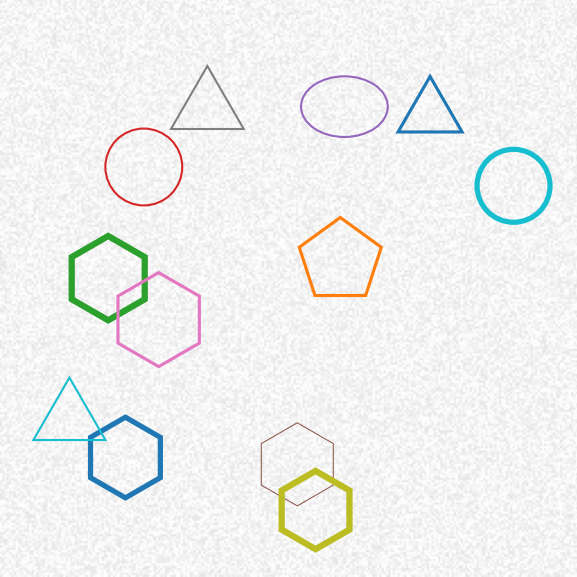[{"shape": "hexagon", "thickness": 2.5, "radius": 0.35, "center": [0.217, 0.207]}, {"shape": "triangle", "thickness": 1.5, "radius": 0.32, "center": [0.745, 0.803]}, {"shape": "pentagon", "thickness": 1.5, "radius": 0.37, "center": [0.589, 0.548]}, {"shape": "hexagon", "thickness": 3, "radius": 0.36, "center": [0.187, 0.517]}, {"shape": "circle", "thickness": 1, "radius": 0.33, "center": [0.249, 0.71]}, {"shape": "oval", "thickness": 1, "radius": 0.38, "center": [0.596, 0.814]}, {"shape": "hexagon", "thickness": 0.5, "radius": 0.36, "center": [0.515, 0.195]}, {"shape": "hexagon", "thickness": 1.5, "radius": 0.41, "center": [0.275, 0.446]}, {"shape": "triangle", "thickness": 1, "radius": 0.36, "center": [0.359, 0.812]}, {"shape": "hexagon", "thickness": 3, "radius": 0.34, "center": [0.546, 0.116]}, {"shape": "triangle", "thickness": 1, "radius": 0.36, "center": [0.12, 0.273]}, {"shape": "circle", "thickness": 2.5, "radius": 0.32, "center": [0.889, 0.677]}]